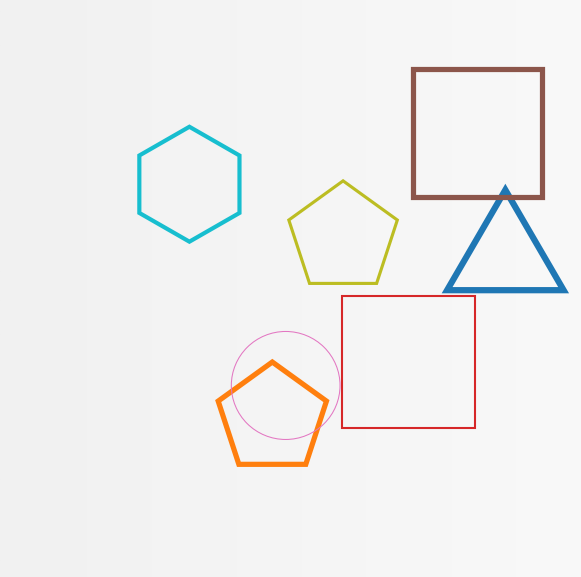[{"shape": "triangle", "thickness": 3, "radius": 0.58, "center": [0.869, 0.555]}, {"shape": "pentagon", "thickness": 2.5, "radius": 0.49, "center": [0.469, 0.274]}, {"shape": "square", "thickness": 1, "radius": 0.57, "center": [0.703, 0.372]}, {"shape": "square", "thickness": 2.5, "radius": 0.55, "center": [0.822, 0.769]}, {"shape": "circle", "thickness": 0.5, "radius": 0.47, "center": [0.491, 0.332]}, {"shape": "pentagon", "thickness": 1.5, "radius": 0.49, "center": [0.59, 0.588]}, {"shape": "hexagon", "thickness": 2, "radius": 0.5, "center": [0.326, 0.68]}]